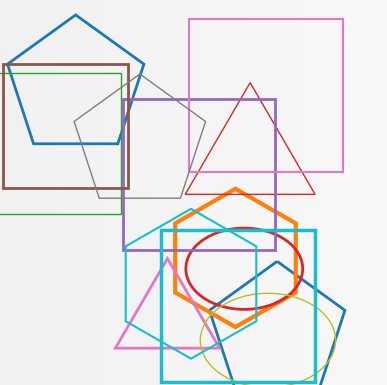[{"shape": "pentagon", "thickness": 2, "radius": 0.92, "center": [0.715, 0.137]}, {"shape": "pentagon", "thickness": 2, "radius": 0.93, "center": [0.195, 0.776]}, {"shape": "hexagon", "thickness": 3, "radius": 0.9, "center": [0.608, 0.33]}, {"shape": "square", "thickness": 1, "radius": 0.92, "center": [0.13, 0.628]}, {"shape": "oval", "thickness": 2, "radius": 0.75, "center": [0.63, 0.302]}, {"shape": "triangle", "thickness": 1, "radius": 0.97, "center": [0.646, 0.592]}, {"shape": "square", "thickness": 2, "radius": 0.98, "center": [0.514, 0.547]}, {"shape": "square", "thickness": 2, "radius": 0.81, "center": [0.169, 0.673]}, {"shape": "square", "thickness": 1.5, "radius": 1.0, "center": [0.687, 0.752]}, {"shape": "triangle", "thickness": 2, "radius": 0.78, "center": [0.432, 0.173]}, {"shape": "pentagon", "thickness": 1, "radius": 0.89, "center": [0.361, 0.629]}, {"shape": "oval", "thickness": 1, "radius": 0.87, "center": [0.691, 0.116]}, {"shape": "square", "thickness": 2.5, "radius": 0.99, "center": [0.614, 0.205]}, {"shape": "hexagon", "thickness": 1.5, "radius": 0.97, "center": [0.493, 0.263]}]